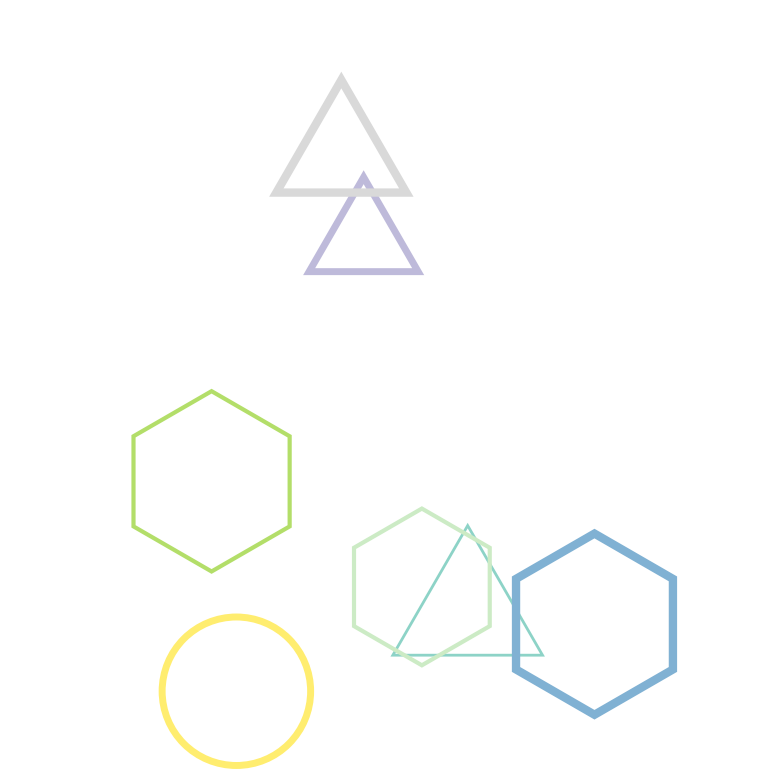[{"shape": "triangle", "thickness": 1, "radius": 0.56, "center": [0.607, 0.205]}, {"shape": "triangle", "thickness": 2.5, "radius": 0.41, "center": [0.472, 0.688]}, {"shape": "hexagon", "thickness": 3, "radius": 0.59, "center": [0.772, 0.189]}, {"shape": "hexagon", "thickness": 1.5, "radius": 0.59, "center": [0.275, 0.375]}, {"shape": "triangle", "thickness": 3, "radius": 0.49, "center": [0.443, 0.799]}, {"shape": "hexagon", "thickness": 1.5, "radius": 0.51, "center": [0.548, 0.238]}, {"shape": "circle", "thickness": 2.5, "radius": 0.48, "center": [0.307, 0.102]}]